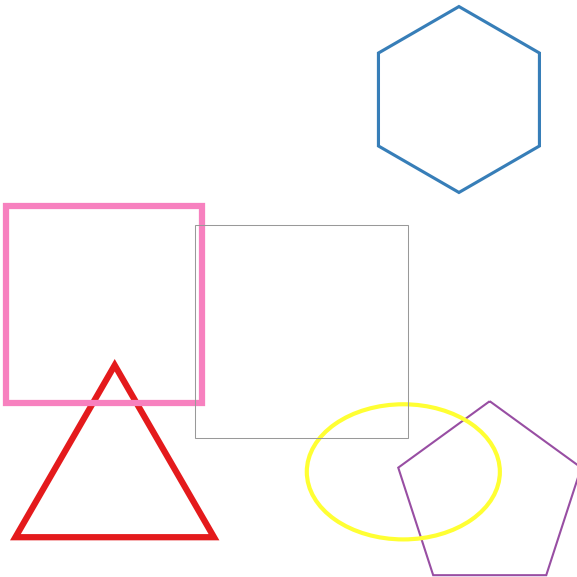[{"shape": "triangle", "thickness": 3, "radius": 0.99, "center": [0.199, 0.168]}, {"shape": "hexagon", "thickness": 1.5, "radius": 0.8, "center": [0.795, 0.827]}, {"shape": "pentagon", "thickness": 1, "radius": 0.83, "center": [0.848, 0.138]}, {"shape": "oval", "thickness": 2, "radius": 0.84, "center": [0.698, 0.182]}, {"shape": "square", "thickness": 3, "radius": 0.85, "center": [0.18, 0.472]}, {"shape": "square", "thickness": 0.5, "radius": 0.92, "center": [0.522, 0.425]}]